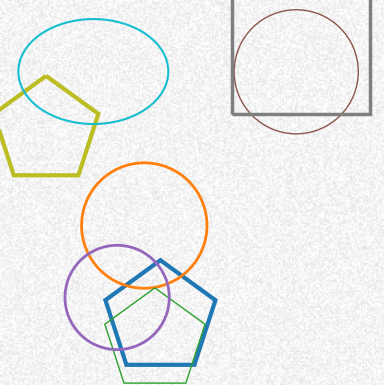[{"shape": "pentagon", "thickness": 3, "radius": 0.75, "center": [0.417, 0.174]}, {"shape": "circle", "thickness": 2, "radius": 0.81, "center": [0.375, 0.414]}, {"shape": "pentagon", "thickness": 1, "radius": 0.68, "center": [0.402, 0.116]}, {"shape": "circle", "thickness": 2, "radius": 0.68, "center": [0.304, 0.227]}, {"shape": "circle", "thickness": 1, "radius": 0.81, "center": [0.769, 0.814]}, {"shape": "square", "thickness": 2.5, "radius": 0.89, "center": [0.781, 0.882]}, {"shape": "pentagon", "thickness": 3, "radius": 0.71, "center": [0.12, 0.66]}, {"shape": "oval", "thickness": 1.5, "radius": 0.97, "center": [0.242, 0.814]}]